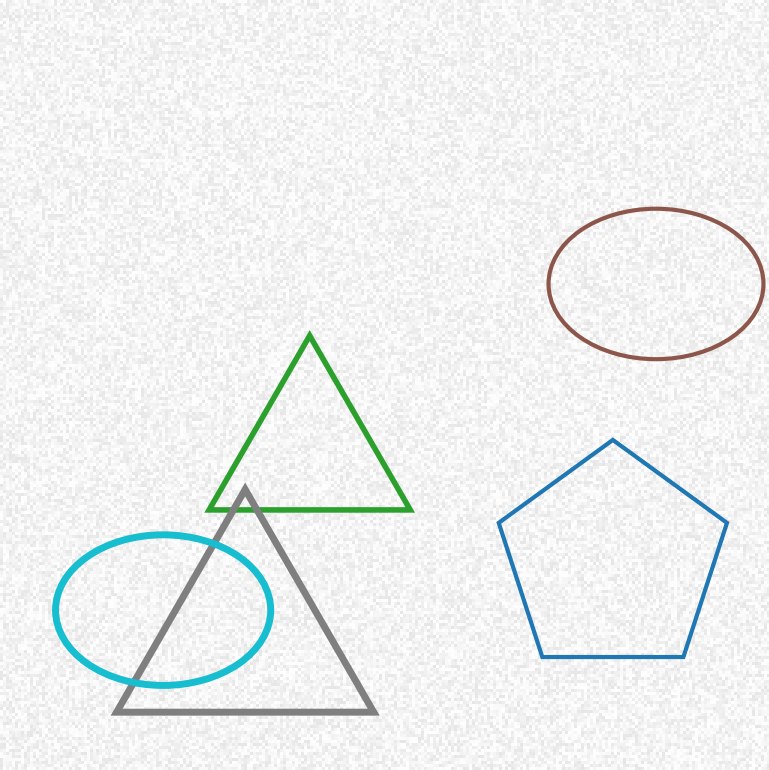[{"shape": "pentagon", "thickness": 1.5, "radius": 0.78, "center": [0.796, 0.273]}, {"shape": "triangle", "thickness": 2, "radius": 0.75, "center": [0.402, 0.413]}, {"shape": "oval", "thickness": 1.5, "radius": 0.7, "center": [0.852, 0.631]}, {"shape": "triangle", "thickness": 2.5, "radius": 0.96, "center": [0.318, 0.172]}, {"shape": "oval", "thickness": 2.5, "radius": 0.7, "center": [0.212, 0.208]}]